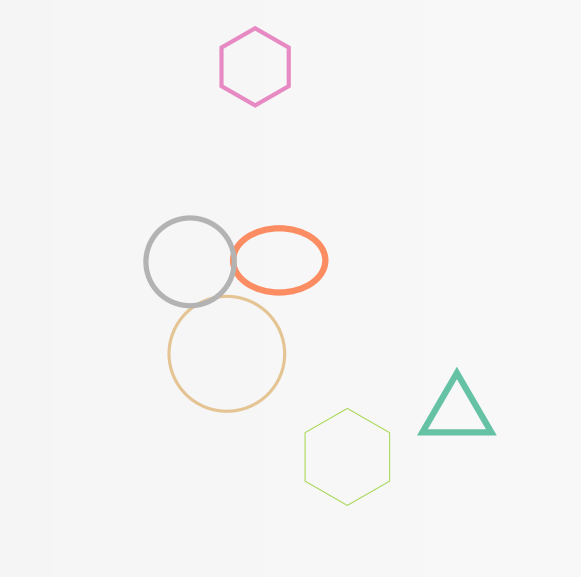[{"shape": "triangle", "thickness": 3, "radius": 0.34, "center": [0.786, 0.285]}, {"shape": "oval", "thickness": 3, "radius": 0.4, "center": [0.48, 0.548]}, {"shape": "hexagon", "thickness": 2, "radius": 0.33, "center": [0.439, 0.883]}, {"shape": "hexagon", "thickness": 0.5, "radius": 0.42, "center": [0.598, 0.208]}, {"shape": "circle", "thickness": 1.5, "radius": 0.5, "center": [0.39, 0.386]}, {"shape": "circle", "thickness": 2.5, "radius": 0.38, "center": [0.327, 0.546]}]